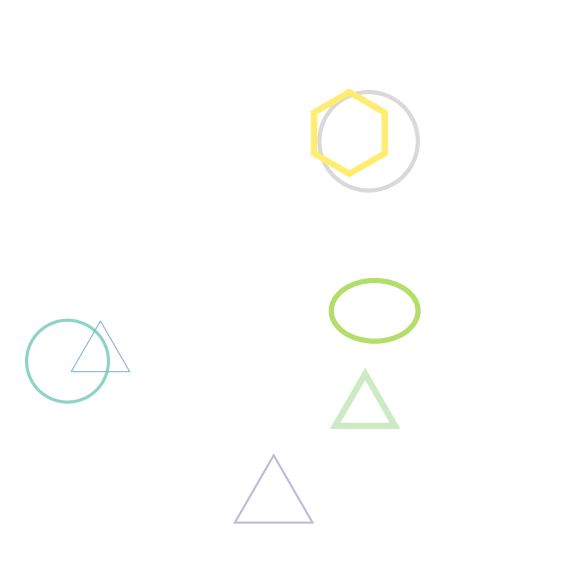[{"shape": "circle", "thickness": 1.5, "radius": 0.35, "center": [0.117, 0.374]}, {"shape": "triangle", "thickness": 1, "radius": 0.39, "center": [0.474, 0.133]}, {"shape": "triangle", "thickness": 0.5, "radius": 0.29, "center": [0.174, 0.385]}, {"shape": "oval", "thickness": 2.5, "radius": 0.38, "center": [0.649, 0.461]}, {"shape": "circle", "thickness": 2, "radius": 0.43, "center": [0.638, 0.754]}, {"shape": "triangle", "thickness": 3, "radius": 0.3, "center": [0.632, 0.292]}, {"shape": "hexagon", "thickness": 3, "radius": 0.35, "center": [0.605, 0.769]}]